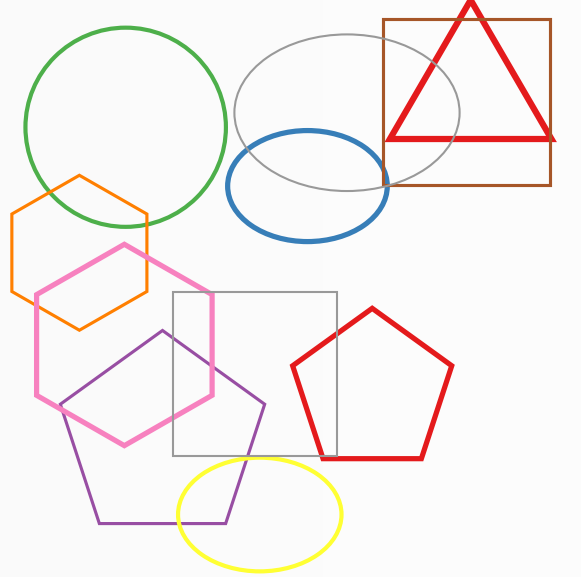[{"shape": "triangle", "thickness": 3, "radius": 0.8, "center": [0.81, 0.839]}, {"shape": "pentagon", "thickness": 2.5, "radius": 0.72, "center": [0.64, 0.321]}, {"shape": "oval", "thickness": 2.5, "radius": 0.69, "center": [0.529, 0.677]}, {"shape": "circle", "thickness": 2, "radius": 0.86, "center": [0.216, 0.779]}, {"shape": "pentagon", "thickness": 1.5, "radius": 0.92, "center": [0.28, 0.242]}, {"shape": "hexagon", "thickness": 1.5, "radius": 0.67, "center": [0.137, 0.561]}, {"shape": "oval", "thickness": 2, "radius": 0.7, "center": [0.447, 0.108]}, {"shape": "square", "thickness": 1.5, "radius": 0.72, "center": [0.803, 0.822]}, {"shape": "hexagon", "thickness": 2.5, "radius": 0.87, "center": [0.214, 0.402]}, {"shape": "square", "thickness": 1, "radius": 0.71, "center": [0.439, 0.352]}, {"shape": "oval", "thickness": 1, "radius": 0.97, "center": [0.597, 0.804]}]